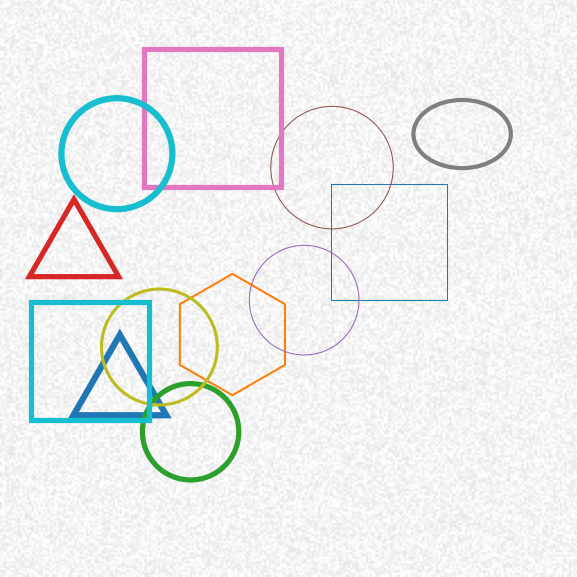[{"shape": "triangle", "thickness": 3, "radius": 0.46, "center": [0.208, 0.327]}, {"shape": "square", "thickness": 0.5, "radius": 0.5, "center": [0.673, 0.579]}, {"shape": "hexagon", "thickness": 1, "radius": 0.53, "center": [0.402, 0.42]}, {"shape": "circle", "thickness": 2.5, "radius": 0.42, "center": [0.33, 0.251]}, {"shape": "triangle", "thickness": 2.5, "radius": 0.45, "center": [0.128, 0.565]}, {"shape": "circle", "thickness": 0.5, "radius": 0.47, "center": [0.527, 0.479]}, {"shape": "circle", "thickness": 0.5, "radius": 0.53, "center": [0.575, 0.709]}, {"shape": "square", "thickness": 2.5, "radius": 0.6, "center": [0.368, 0.795]}, {"shape": "oval", "thickness": 2, "radius": 0.42, "center": [0.8, 0.767]}, {"shape": "circle", "thickness": 1.5, "radius": 0.5, "center": [0.276, 0.398]}, {"shape": "circle", "thickness": 3, "radius": 0.48, "center": [0.202, 0.733]}, {"shape": "square", "thickness": 2.5, "radius": 0.51, "center": [0.155, 0.373]}]